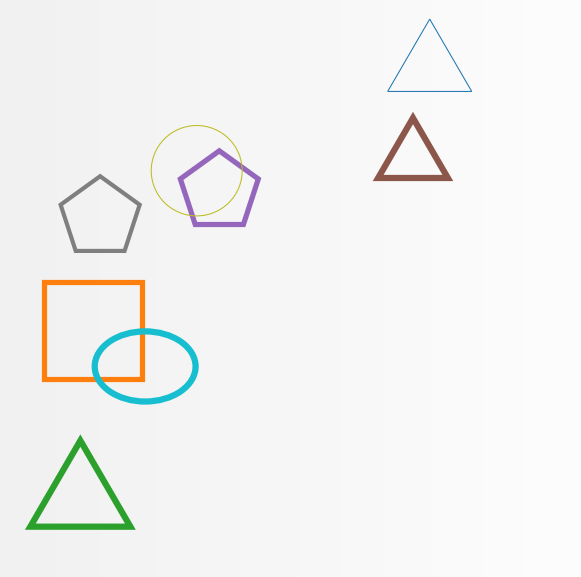[{"shape": "triangle", "thickness": 0.5, "radius": 0.42, "center": [0.739, 0.883]}, {"shape": "square", "thickness": 2.5, "radius": 0.42, "center": [0.16, 0.426]}, {"shape": "triangle", "thickness": 3, "radius": 0.5, "center": [0.138, 0.137]}, {"shape": "pentagon", "thickness": 2.5, "radius": 0.35, "center": [0.377, 0.667]}, {"shape": "triangle", "thickness": 3, "radius": 0.35, "center": [0.711, 0.726]}, {"shape": "pentagon", "thickness": 2, "radius": 0.36, "center": [0.172, 0.622]}, {"shape": "circle", "thickness": 0.5, "radius": 0.39, "center": [0.338, 0.704]}, {"shape": "oval", "thickness": 3, "radius": 0.43, "center": [0.25, 0.365]}]